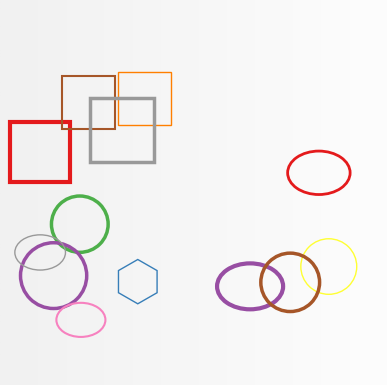[{"shape": "square", "thickness": 3, "radius": 0.39, "center": [0.103, 0.606]}, {"shape": "oval", "thickness": 2, "radius": 0.4, "center": [0.823, 0.551]}, {"shape": "hexagon", "thickness": 1, "radius": 0.29, "center": [0.356, 0.268]}, {"shape": "circle", "thickness": 2.5, "radius": 0.37, "center": [0.206, 0.418]}, {"shape": "oval", "thickness": 3, "radius": 0.43, "center": [0.645, 0.256]}, {"shape": "circle", "thickness": 2.5, "radius": 0.43, "center": [0.138, 0.284]}, {"shape": "square", "thickness": 1, "radius": 0.34, "center": [0.373, 0.745]}, {"shape": "circle", "thickness": 1, "radius": 0.36, "center": [0.848, 0.308]}, {"shape": "square", "thickness": 1.5, "radius": 0.35, "center": [0.228, 0.734]}, {"shape": "circle", "thickness": 2.5, "radius": 0.38, "center": [0.749, 0.267]}, {"shape": "oval", "thickness": 1.5, "radius": 0.32, "center": [0.209, 0.169]}, {"shape": "oval", "thickness": 1, "radius": 0.33, "center": [0.104, 0.344]}, {"shape": "square", "thickness": 2.5, "radius": 0.41, "center": [0.316, 0.662]}]